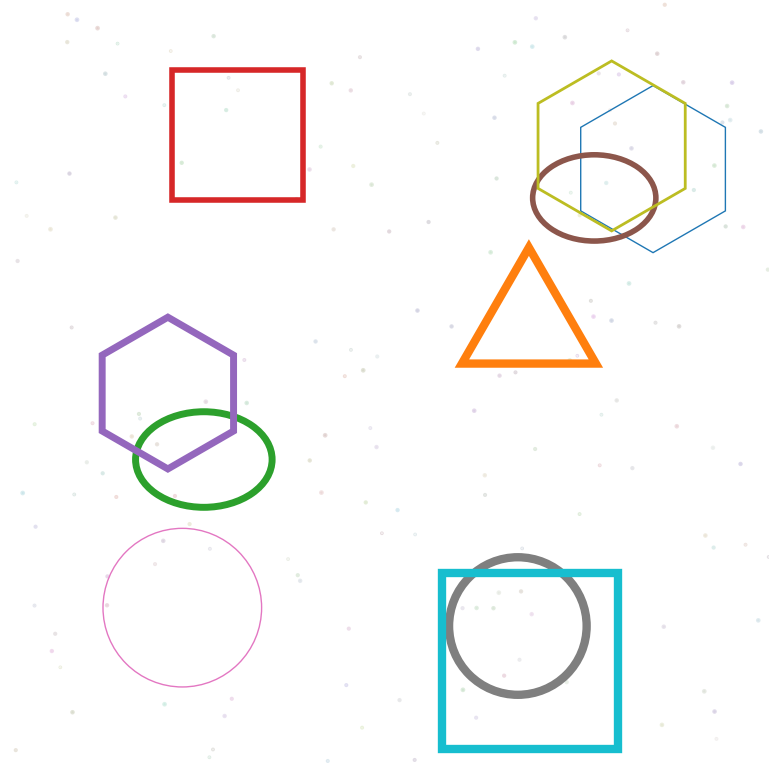[{"shape": "hexagon", "thickness": 0.5, "radius": 0.54, "center": [0.848, 0.78]}, {"shape": "triangle", "thickness": 3, "radius": 0.5, "center": [0.687, 0.578]}, {"shape": "oval", "thickness": 2.5, "radius": 0.44, "center": [0.265, 0.403]}, {"shape": "square", "thickness": 2, "radius": 0.42, "center": [0.308, 0.825]}, {"shape": "hexagon", "thickness": 2.5, "radius": 0.49, "center": [0.218, 0.49]}, {"shape": "oval", "thickness": 2, "radius": 0.4, "center": [0.772, 0.743]}, {"shape": "circle", "thickness": 0.5, "radius": 0.51, "center": [0.237, 0.211]}, {"shape": "circle", "thickness": 3, "radius": 0.45, "center": [0.673, 0.187]}, {"shape": "hexagon", "thickness": 1, "radius": 0.55, "center": [0.794, 0.811]}, {"shape": "square", "thickness": 3, "radius": 0.57, "center": [0.689, 0.141]}]